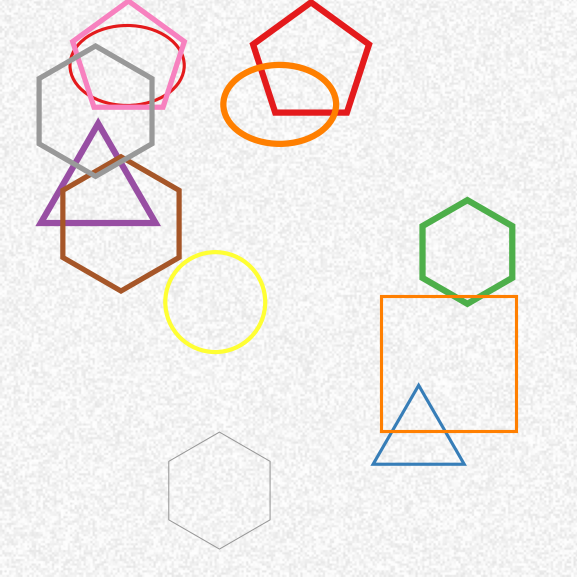[{"shape": "pentagon", "thickness": 3, "radius": 0.53, "center": [0.539, 0.89]}, {"shape": "oval", "thickness": 1.5, "radius": 0.49, "center": [0.22, 0.886]}, {"shape": "triangle", "thickness": 1.5, "radius": 0.46, "center": [0.725, 0.241]}, {"shape": "hexagon", "thickness": 3, "radius": 0.45, "center": [0.809, 0.563]}, {"shape": "triangle", "thickness": 3, "radius": 0.57, "center": [0.17, 0.67]}, {"shape": "oval", "thickness": 3, "radius": 0.49, "center": [0.484, 0.818]}, {"shape": "square", "thickness": 1.5, "radius": 0.58, "center": [0.776, 0.369]}, {"shape": "circle", "thickness": 2, "radius": 0.43, "center": [0.373, 0.476]}, {"shape": "hexagon", "thickness": 2.5, "radius": 0.58, "center": [0.209, 0.611]}, {"shape": "pentagon", "thickness": 2.5, "radius": 0.51, "center": [0.223, 0.896]}, {"shape": "hexagon", "thickness": 2.5, "radius": 0.56, "center": [0.165, 0.807]}, {"shape": "hexagon", "thickness": 0.5, "radius": 0.51, "center": [0.38, 0.15]}]